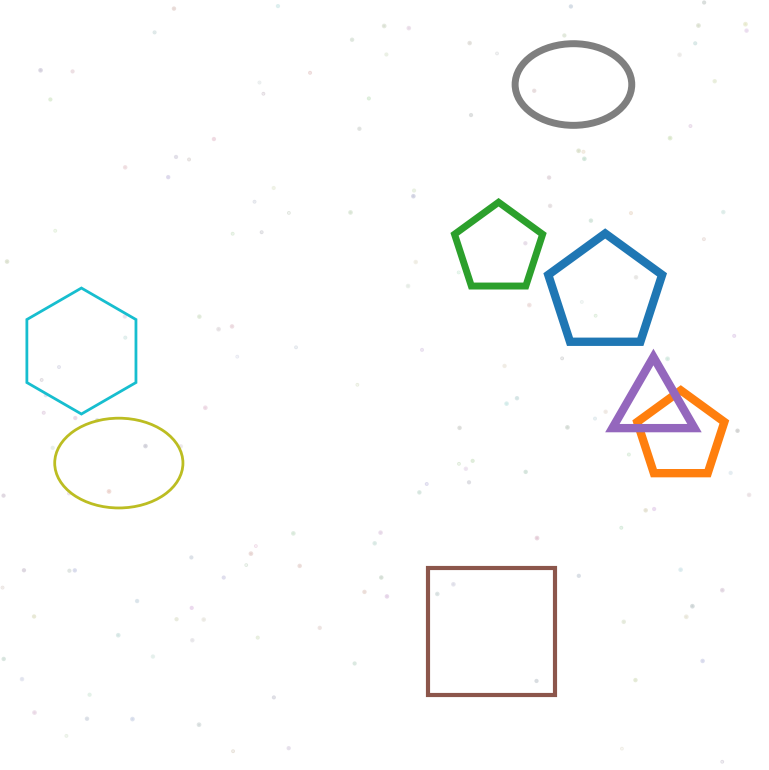[{"shape": "pentagon", "thickness": 3, "radius": 0.39, "center": [0.786, 0.619]}, {"shape": "pentagon", "thickness": 3, "radius": 0.3, "center": [0.884, 0.434]}, {"shape": "pentagon", "thickness": 2.5, "radius": 0.3, "center": [0.648, 0.677]}, {"shape": "triangle", "thickness": 3, "radius": 0.31, "center": [0.849, 0.475]}, {"shape": "square", "thickness": 1.5, "radius": 0.41, "center": [0.639, 0.18]}, {"shape": "oval", "thickness": 2.5, "radius": 0.38, "center": [0.745, 0.89]}, {"shape": "oval", "thickness": 1, "radius": 0.42, "center": [0.154, 0.399]}, {"shape": "hexagon", "thickness": 1, "radius": 0.41, "center": [0.106, 0.544]}]